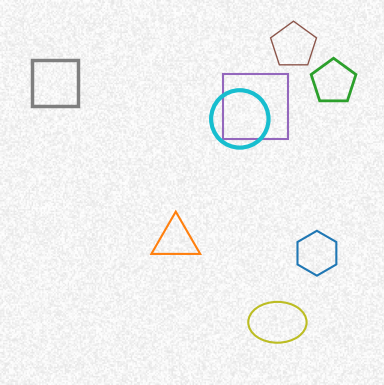[{"shape": "hexagon", "thickness": 1.5, "radius": 0.29, "center": [0.823, 0.342]}, {"shape": "triangle", "thickness": 1.5, "radius": 0.37, "center": [0.457, 0.377]}, {"shape": "pentagon", "thickness": 2, "radius": 0.31, "center": [0.866, 0.788]}, {"shape": "square", "thickness": 1.5, "radius": 0.42, "center": [0.665, 0.724]}, {"shape": "pentagon", "thickness": 1, "radius": 0.31, "center": [0.762, 0.882]}, {"shape": "square", "thickness": 2.5, "radius": 0.29, "center": [0.143, 0.785]}, {"shape": "oval", "thickness": 1.5, "radius": 0.38, "center": [0.721, 0.163]}, {"shape": "circle", "thickness": 3, "radius": 0.37, "center": [0.623, 0.691]}]